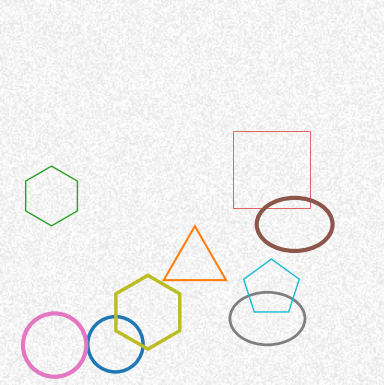[{"shape": "circle", "thickness": 2.5, "radius": 0.36, "center": [0.3, 0.106]}, {"shape": "triangle", "thickness": 1.5, "radius": 0.47, "center": [0.506, 0.319]}, {"shape": "hexagon", "thickness": 1, "radius": 0.39, "center": [0.134, 0.491]}, {"shape": "square", "thickness": 0.5, "radius": 0.5, "center": [0.705, 0.56]}, {"shape": "oval", "thickness": 3, "radius": 0.49, "center": [0.765, 0.417]}, {"shape": "circle", "thickness": 3, "radius": 0.41, "center": [0.142, 0.104]}, {"shape": "oval", "thickness": 2, "radius": 0.49, "center": [0.695, 0.173]}, {"shape": "hexagon", "thickness": 2.5, "radius": 0.48, "center": [0.384, 0.189]}, {"shape": "pentagon", "thickness": 1, "radius": 0.38, "center": [0.705, 0.251]}]